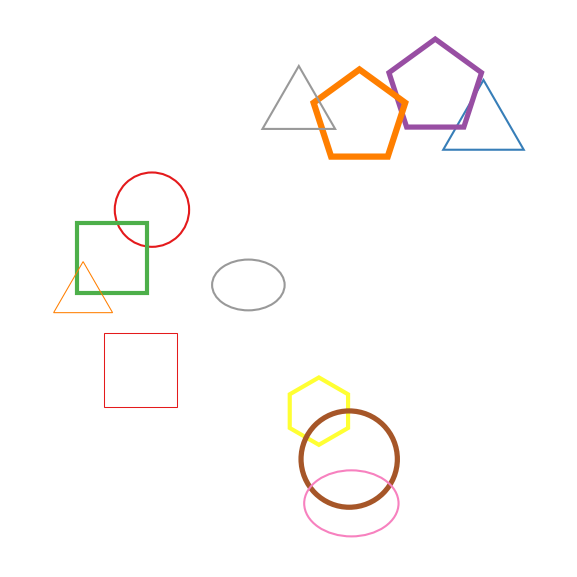[{"shape": "circle", "thickness": 1, "radius": 0.32, "center": [0.263, 0.636]}, {"shape": "square", "thickness": 0.5, "radius": 0.32, "center": [0.244, 0.359]}, {"shape": "triangle", "thickness": 1, "radius": 0.4, "center": [0.837, 0.78]}, {"shape": "square", "thickness": 2, "radius": 0.3, "center": [0.193, 0.552]}, {"shape": "pentagon", "thickness": 2.5, "radius": 0.42, "center": [0.754, 0.847]}, {"shape": "triangle", "thickness": 0.5, "radius": 0.29, "center": [0.144, 0.487]}, {"shape": "pentagon", "thickness": 3, "radius": 0.42, "center": [0.622, 0.795]}, {"shape": "hexagon", "thickness": 2, "radius": 0.29, "center": [0.552, 0.287]}, {"shape": "circle", "thickness": 2.5, "radius": 0.42, "center": [0.605, 0.204]}, {"shape": "oval", "thickness": 1, "radius": 0.41, "center": [0.608, 0.128]}, {"shape": "oval", "thickness": 1, "radius": 0.31, "center": [0.43, 0.506]}, {"shape": "triangle", "thickness": 1, "radius": 0.36, "center": [0.517, 0.812]}]